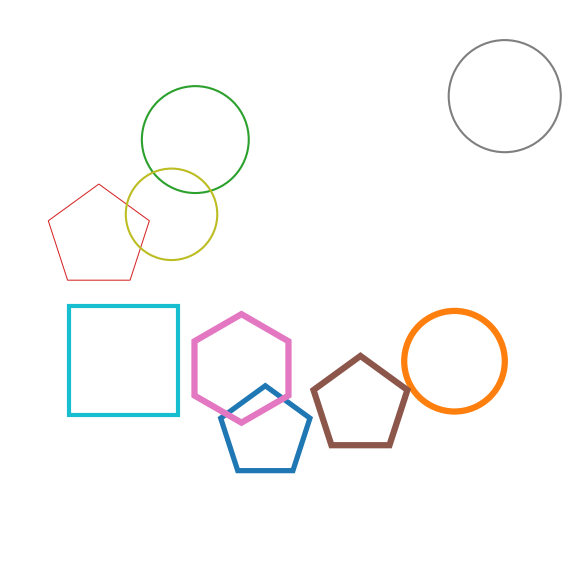[{"shape": "pentagon", "thickness": 2.5, "radius": 0.41, "center": [0.459, 0.25]}, {"shape": "circle", "thickness": 3, "radius": 0.44, "center": [0.787, 0.374]}, {"shape": "circle", "thickness": 1, "radius": 0.46, "center": [0.338, 0.757]}, {"shape": "pentagon", "thickness": 0.5, "radius": 0.46, "center": [0.171, 0.588]}, {"shape": "pentagon", "thickness": 3, "radius": 0.43, "center": [0.624, 0.297]}, {"shape": "hexagon", "thickness": 3, "radius": 0.47, "center": [0.418, 0.361]}, {"shape": "circle", "thickness": 1, "radius": 0.49, "center": [0.874, 0.833]}, {"shape": "circle", "thickness": 1, "radius": 0.4, "center": [0.297, 0.628]}, {"shape": "square", "thickness": 2, "radius": 0.47, "center": [0.213, 0.376]}]